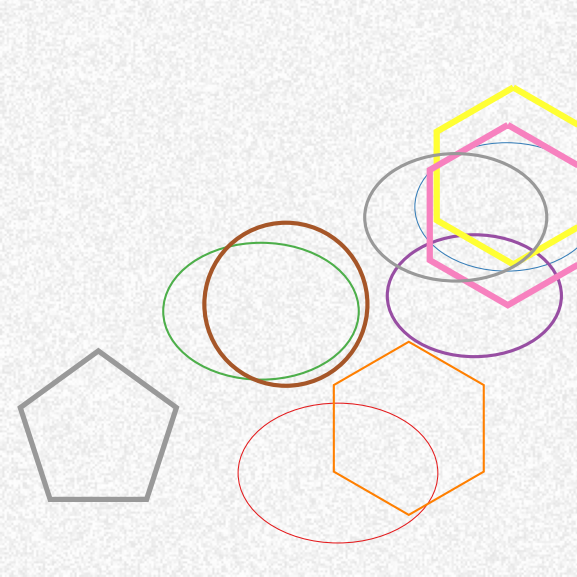[{"shape": "oval", "thickness": 0.5, "radius": 0.86, "center": [0.585, 0.18]}, {"shape": "oval", "thickness": 0.5, "radius": 0.79, "center": [0.877, 0.641]}, {"shape": "oval", "thickness": 1, "radius": 0.85, "center": [0.452, 0.46]}, {"shape": "oval", "thickness": 1.5, "radius": 0.75, "center": [0.821, 0.487]}, {"shape": "hexagon", "thickness": 1, "radius": 0.75, "center": [0.708, 0.257]}, {"shape": "hexagon", "thickness": 3, "radius": 0.77, "center": [0.889, 0.694]}, {"shape": "circle", "thickness": 2, "radius": 0.71, "center": [0.495, 0.472]}, {"shape": "hexagon", "thickness": 3, "radius": 0.78, "center": [0.879, 0.627]}, {"shape": "oval", "thickness": 1.5, "radius": 0.79, "center": [0.789, 0.623]}, {"shape": "pentagon", "thickness": 2.5, "radius": 0.71, "center": [0.17, 0.249]}]